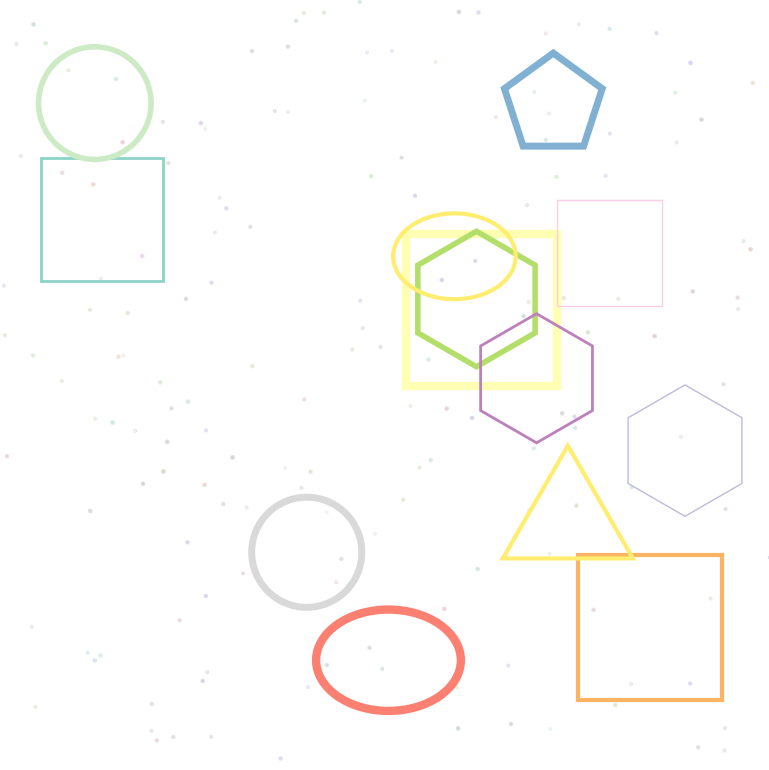[{"shape": "square", "thickness": 1, "radius": 0.4, "center": [0.133, 0.715]}, {"shape": "square", "thickness": 3, "radius": 0.49, "center": [0.625, 0.597]}, {"shape": "hexagon", "thickness": 0.5, "radius": 0.43, "center": [0.89, 0.415]}, {"shape": "oval", "thickness": 3, "radius": 0.47, "center": [0.505, 0.143]}, {"shape": "pentagon", "thickness": 2.5, "radius": 0.33, "center": [0.719, 0.864]}, {"shape": "square", "thickness": 1.5, "radius": 0.47, "center": [0.844, 0.185]}, {"shape": "hexagon", "thickness": 2, "radius": 0.44, "center": [0.619, 0.612]}, {"shape": "square", "thickness": 0.5, "radius": 0.34, "center": [0.792, 0.671]}, {"shape": "circle", "thickness": 2.5, "radius": 0.36, "center": [0.398, 0.283]}, {"shape": "hexagon", "thickness": 1, "radius": 0.42, "center": [0.697, 0.509]}, {"shape": "circle", "thickness": 2, "radius": 0.37, "center": [0.123, 0.866]}, {"shape": "oval", "thickness": 1.5, "radius": 0.4, "center": [0.59, 0.667]}, {"shape": "triangle", "thickness": 1.5, "radius": 0.49, "center": [0.737, 0.324]}]